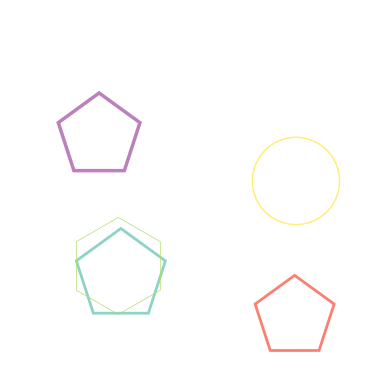[{"shape": "pentagon", "thickness": 2, "radius": 0.61, "center": [0.314, 0.285]}, {"shape": "pentagon", "thickness": 2, "radius": 0.54, "center": [0.765, 0.177]}, {"shape": "hexagon", "thickness": 0.5, "radius": 0.63, "center": [0.307, 0.309]}, {"shape": "pentagon", "thickness": 2.5, "radius": 0.56, "center": [0.257, 0.647]}, {"shape": "circle", "thickness": 1, "radius": 0.57, "center": [0.769, 0.53]}]